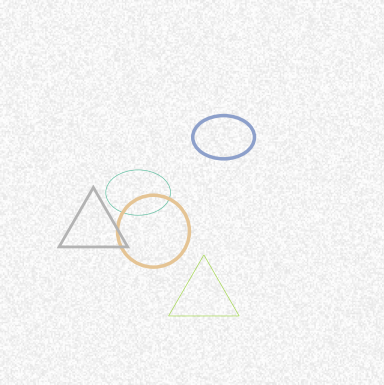[{"shape": "oval", "thickness": 0.5, "radius": 0.42, "center": [0.359, 0.5]}, {"shape": "oval", "thickness": 2.5, "radius": 0.4, "center": [0.581, 0.644]}, {"shape": "triangle", "thickness": 0.5, "radius": 0.53, "center": [0.53, 0.232]}, {"shape": "circle", "thickness": 2.5, "radius": 0.47, "center": [0.399, 0.4]}, {"shape": "triangle", "thickness": 2, "radius": 0.51, "center": [0.243, 0.41]}]